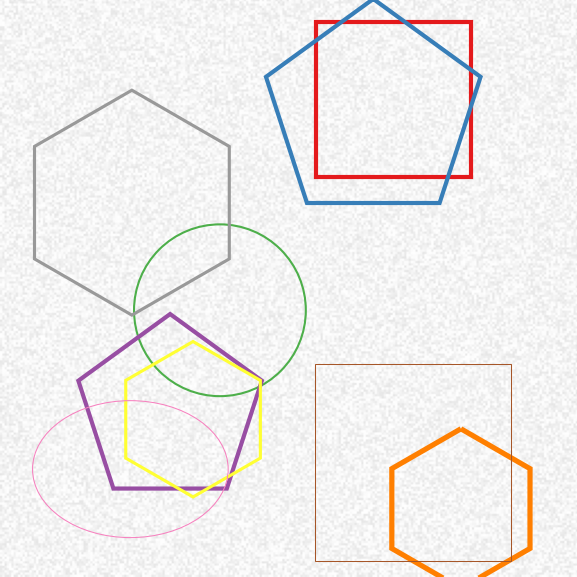[{"shape": "square", "thickness": 2, "radius": 0.67, "center": [0.681, 0.827]}, {"shape": "pentagon", "thickness": 2, "radius": 0.98, "center": [0.646, 0.806]}, {"shape": "circle", "thickness": 1, "radius": 0.74, "center": [0.381, 0.462]}, {"shape": "pentagon", "thickness": 2, "radius": 0.84, "center": [0.295, 0.288]}, {"shape": "hexagon", "thickness": 2.5, "radius": 0.69, "center": [0.798, 0.119]}, {"shape": "hexagon", "thickness": 1.5, "radius": 0.67, "center": [0.334, 0.273]}, {"shape": "square", "thickness": 0.5, "radius": 0.85, "center": [0.715, 0.198]}, {"shape": "oval", "thickness": 0.5, "radius": 0.85, "center": [0.226, 0.187]}, {"shape": "hexagon", "thickness": 1.5, "radius": 0.97, "center": [0.228, 0.648]}]